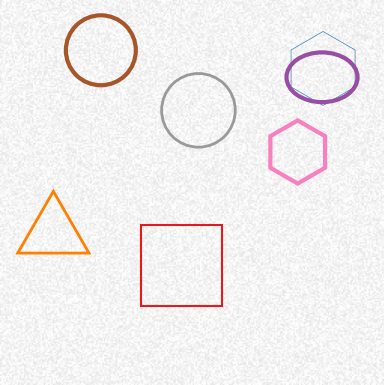[{"shape": "square", "thickness": 1.5, "radius": 0.53, "center": [0.471, 0.311]}, {"shape": "hexagon", "thickness": 0.5, "radius": 0.48, "center": [0.839, 0.822]}, {"shape": "oval", "thickness": 3, "radius": 0.46, "center": [0.836, 0.799]}, {"shape": "triangle", "thickness": 2, "radius": 0.53, "center": [0.139, 0.396]}, {"shape": "circle", "thickness": 3, "radius": 0.45, "center": [0.262, 0.869]}, {"shape": "hexagon", "thickness": 3, "radius": 0.41, "center": [0.773, 0.605]}, {"shape": "circle", "thickness": 2, "radius": 0.48, "center": [0.515, 0.713]}]